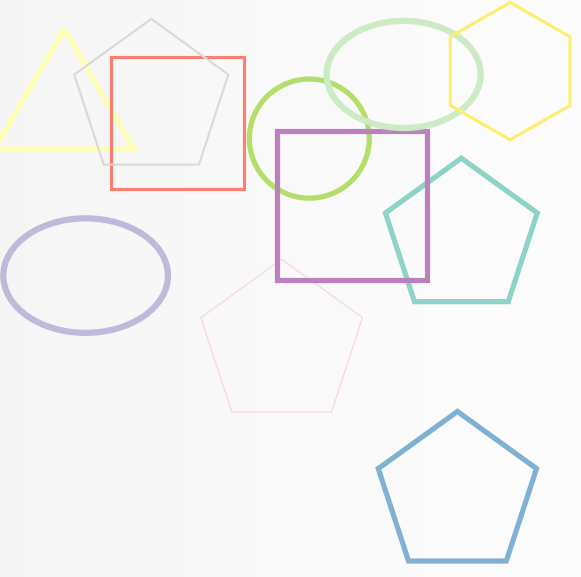[{"shape": "pentagon", "thickness": 2.5, "radius": 0.69, "center": [0.794, 0.588]}, {"shape": "triangle", "thickness": 2.5, "radius": 0.69, "center": [0.111, 0.81]}, {"shape": "oval", "thickness": 3, "radius": 0.71, "center": [0.147, 0.522]}, {"shape": "square", "thickness": 1.5, "radius": 0.57, "center": [0.305, 0.786]}, {"shape": "pentagon", "thickness": 2.5, "radius": 0.72, "center": [0.787, 0.143]}, {"shape": "circle", "thickness": 2.5, "radius": 0.52, "center": [0.532, 0.759]}, {"shape": "pentagon", "thickness": 0.5, "radius": 0.73, "center": [0.485, 0.404]}, {"shape": "pentagon", "thickness": 1, "radius": 0.7, "center": [0.26, 0.827]}, {"shape": "square", "thickness": 2.5, "radius": 0.65, "center": [0.606, 0.643]}, {"shape": "oval", "thickness": 3, "radius": 0.66, "center": [0.694, 0.87]}, {"shape": "hexagon", "thickness": 1.5, "radius": 0.59, "center": [0.878, 0.876]}]